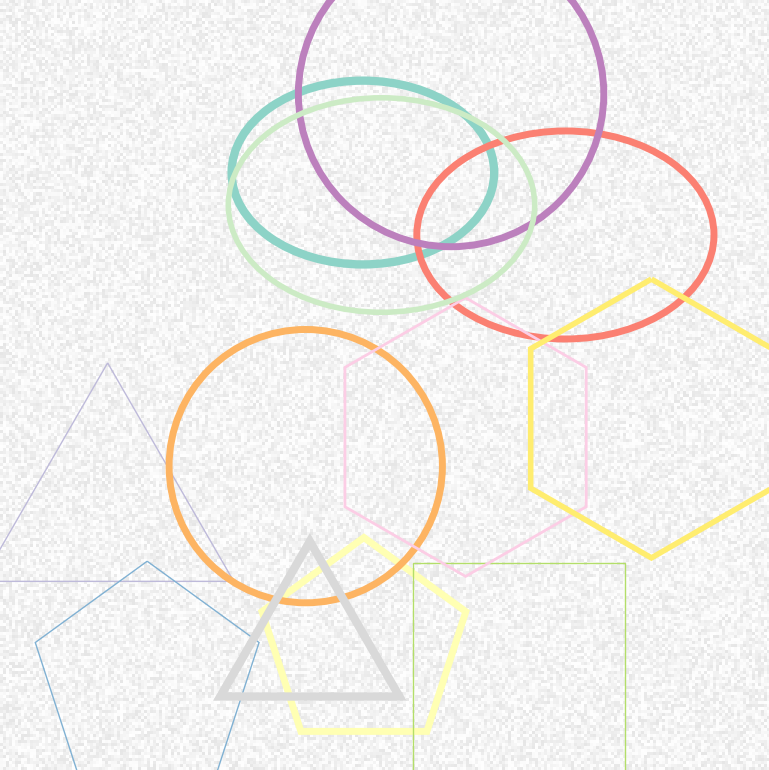[{"shape": "oval", "thickness": 3, "radius": 0.85, "center": [0.471, 0.776]}, {"shape": "pentagon", "thickness": 2.5, "radius": 0.7, "center": [0.473, 0.163]}, {"shape": "triangle", "thickness": 0.5, "radius": 0.95, "center": [0.14, 0.34]}, {"shape": "oval", "thickness": 2.5, "radius": 0.96, "center": [0.734, 0.695]}, {"shape": "pentagon", "thickness": 0.5, "radius": 0.76, "center": [0.191, 0.118]}, {"shape": "circle", "thickness": 2.5, "radius": 0.89, "center": [0.397, 0.395]}, {"shape": "square", "thickness": 0.5, "radius": 0.69, "center": [0.674, 0.131]}, {"shape": "hexagon", "thickness": 1, "radius": 0.9, "center": [0.605, 0.432]}, {"shape": "triangle", "thickness": 3, "radius": 0.67, "center": [0.402, 0.163]}, {"shape": "circle", "thickness": 2.5, "radius": 0.99, "center": [0.586, 0.878]}, {"shape": "oval", "thickness": 2, "radius": 0.99, "center": [0.495, 0.734]}, {"shape": "hexagon", "thickness": 2, "radius": 0.91, "center": [0.846, 0.457]}]